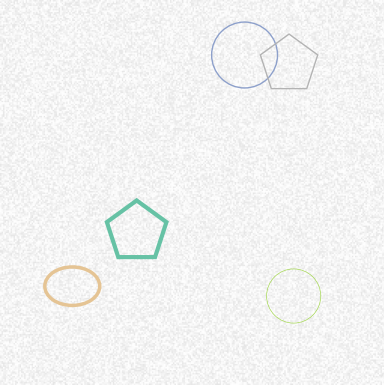[{"shape": "pentagon", "thickness": 3, "radius": 0.41, "center": [0.355, 0.398]}, {"shape": "circle", "thickness": 1, "radius": 0.43, "center": [0.635, 0.857]}, {"shape": "circle", "thickness": 0.5, "radius": 0.35, "center": [0.763, 0.231]}, {"shape": "oval", "thickness": 2.5, "radius": 0.36, "center": [0.188, 0.257]}, {"shape": "pentagon", "thickness": 1, "radius": 0.39, "center": [0.751, 0.833]}]